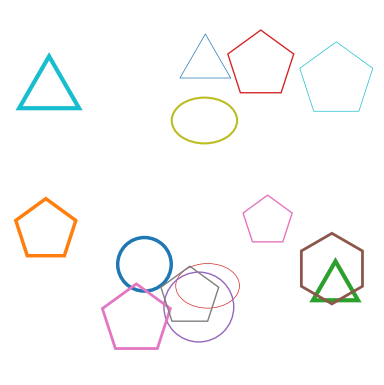[{"shape": "triangle", "thickness": 0.5, "radius": 0.38, "center": [0.533, 0.835]}, {"shape": "circle", "thickness": 2.5, "radius": 0.35, "center": [0.375, 0.313]}, {"shape": "pentagon", "thickness": 2.5, "radius": 0.41, "center": [0.119, 0.402]}, {"shape": "triangle", "thickness": 3, "radius": 0.34, "center": [0.871, 0.254]}, {"shape": "pentagon", "thickness": 1, "radius": 0.45, "center": [0.677, 0.832]}, {"shape": "oval", "thickness": 0.5, "radius": 0.41, "center": [0.539, 0.258]}, {"shape": "circle", "thickness": 1, "radius": 0.45, "center": [0.516, 0.202]}, {"shape": "hexagon", "thickness": 2, "radius": 0.46, "center": [0.862, 0.302]}, {"shape": "pentagon", "thickness": 1, "radius": 0.34, "center": [0.695, 0.426]}, {"shape": "pentagon", "thickness": 2, "radius": 0.46, "center": [0.354, 0.17]}, {"shape": "pentagon", "thickness": 1, "radius": 0.39, "center": [0.493, 0.23]}, {"shape": "oval", "thickness": 1.5, "radius": 0.42, "center": [0.531, 0.687]}, {"shape": "pentagon", "thickness": 0.5, "radius": 0.5, "center": [0.874, 0.792]}, {"shape": "triangle", "thickness": 3, "radius": 0.45, "center": [0.127, 0.764]}]